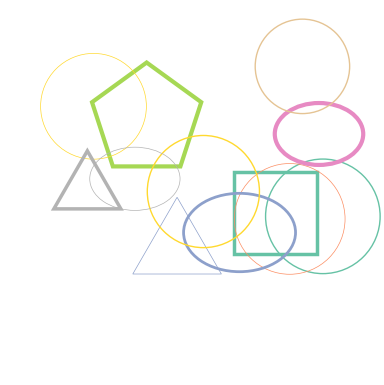[{"shape": "square", "thickness": 2.5, "radius": 0.54, "center": [0.716, 0.447]}, {"shape": "circle", "thickness": 1, "radius": 0.74, "center": [0.839, 0.438]}, {"shape": "circle", "thickness": 0.5, "radius": 0.72, "center": [0.752, 0.431]}, {"shape": "triangle", "thickness": 0.5, "radius": 0.66, "center": [0.46, 0.355]}, {"shape": "oval", "thickness": 2, "radius": 0.73, "center": [0.622, 0.396]}, {"shape": "oval", "thickness": 3, "radius": 0.57, "center": [0.829, 0.652]}, {"shape": "pentagon", "thickness": 3, "radius": 0.75, "center": [0.381, 0.688]}, {"shape": "circle", "thickness": 0.5, "radius": 0.69, "center": [0.243, 0.724]}, {"shape": "circle", "thickness": 1, "radius": 0.73, "center": [0.528, 0.502]}, {"shape": "circle", "thickness": 1, "radius": 0.61, "center": [0.786, 0.828]}, {"shape": "triangle", "thickness": 2.5, "radius": 0.5, "center": [0.227, 0.508]}, {"shape": "oval", "thickness": 0.5, "radius": 0.59, "center": [0.35, 0.536]}]